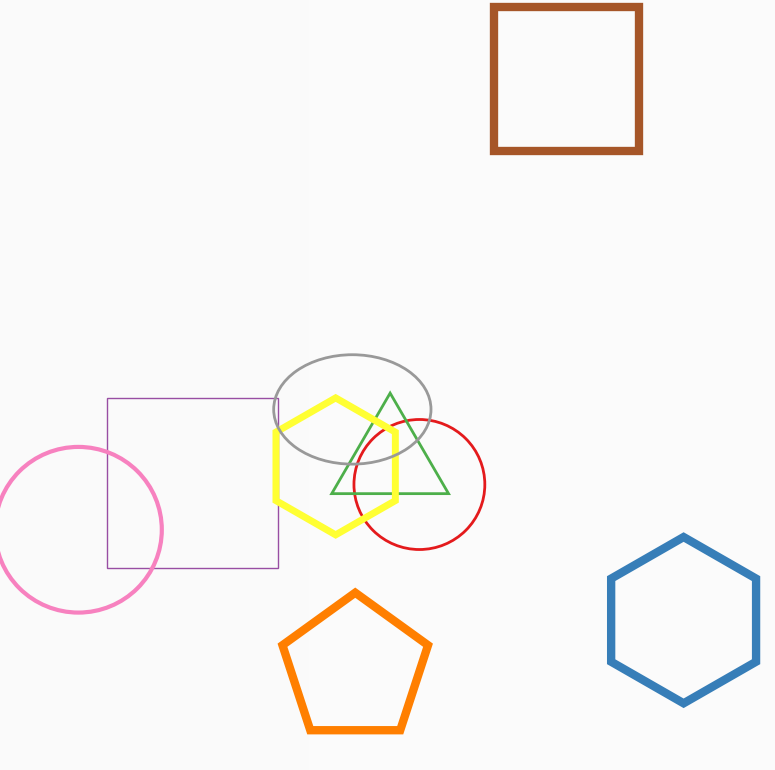[{"shape": "circle", "thickness": 1, "radius": 0.42, "center": [0.541, 0.371]}, {"shape": "hexagon", "thickness": 3, "radius": 0.54, "center": [0.882, 0.195]}, {"shape": "triangle", "thickness": 1, "radius": 0.44, "center": [0.503, 0.402]}, {"shape": "square", "thickness": 0.5, "radius": 0.55, "center": [0.248, 0.373]}, {"shape": "pentagon", "thickness": 3, "radius": 0.49, "center": [0.458, 0.132]}, {"shape": "hexagon", "thickness": 2.5, "radius": 0.44, "center": [0.433, 0.394]}, {"shape": "square", "thickness": 3, "radius": 0.47, "center": [0.731, 0.897]}, {"shape": "circle", "thickness": 1.5, "radius": 0.54, "center": [0.101, 0.312]}, {"shape": "oval", "thickness": 1, "radius": 0.51, "center": [0.455, 0.468]}]